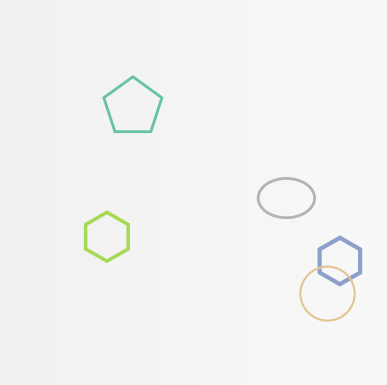[{"shape": "pentagon", "thickness": 2, "radius": 0.39, "center": [0.343, 0.722]}, {"shape": "hexagon", "thickness": 3, "radius": 0.3, "center": [0.877, 0.322]}, {"shape": "hexagon", "thickness": 2.5, "radius": 0.32, "center": [0.276, 0.385]}, {"shape": "circle", "thickness": 1.5, "radius": 0.35, "center": [0.845, 0.237]}, {"shape": "oval", "thickness": 2, "radius": 0.36, "center": [0.739, 0.485]}]